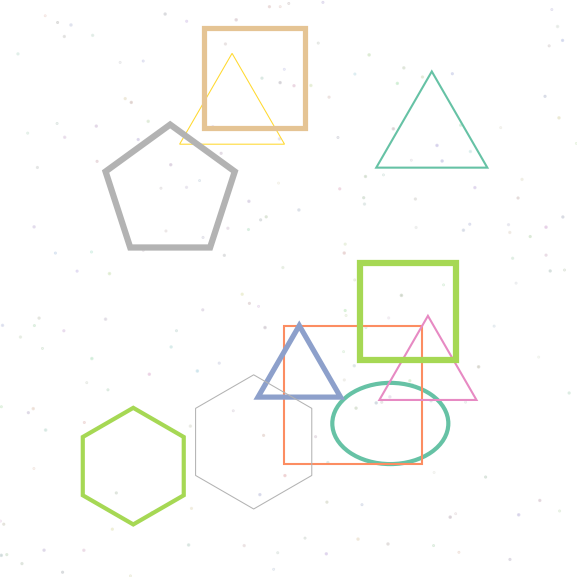[{"shape": "triangle", "thickness": 1, "radius": 0.56, "center": [0.748, 0.764]}, {"shape": "oval", "thickness": 2, "radius": 0.5, "center": [0.676, 0.266]}, {"shape": "square", "thickness": 1, "radius": 0.6, "center": [0.611, 0.315]}, {"shape": "triangle", "thickness": 2.5, "radius": 0.41, "center": [0.518, 0.353]}, {"shape": "triangle", "thickness": 1, "radius": 0.49, "center": [0.741, 0.355]}, {"shape": "hexagon", "thickness": 2, "radius": 0.5, "center": [0.231, 0.192]}, {"shape": "square", "thickness": 3, "radius": 0.42, "center": [0.707, 0.46]}, {"shape": "triangle", "thickness": 0.5, "radius": 0.52, "center": [0.402, 0.802]}, {"shape": "square", "thickness": 2.5, "radius": 0.43, "center": [0.441, 0.864]}, {"shape": "hexagon", "thickness": 0.5, "radius": 0.58, "center": [0.439, 0.234]}, {"shape": "pentagon", "thickness": 3, "radius": 0.59, "center": [0.295, 0.666]}]